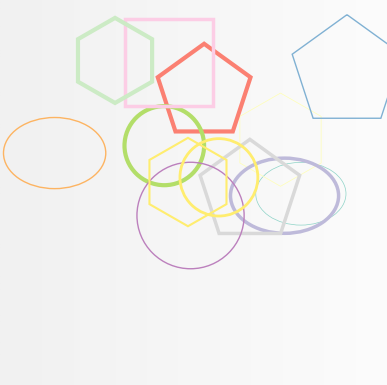[{"shape": "oval", "thickness": 0.5, "radius": 0.58, "center": [0.776, 0.497]}, {"shape": "hexagon", "thickness": 0.5, "radius": 0.61, "center": [0.724, 0.637]}, {"shape": "oval", "thickness": 2.5, "radius": 0.7, "center": [0.734, 0.492]}, {"shape": "pentagon", "thickness": 3, "radius": 0.63, "center": [0.527, 0.76]}, {"shape": "pentagon", "thickness": 1, "radius": 0.74, "center": [0.895, 0.813]}, {"shape": "oval", "thickness": 1, "radius": 0.66, "center": [0.141, 0.602]}, {"shape": "circle", "thickness": 3, "radius": 0.51, "center": [0.424, 0.622]}, {"shape": "square", "thickness": 2.5, "radius": 0.57, "center": [0.435, 0.837]}, {"shape": "pentagon", "thickness": 2.5, "radius": 0.68, "center": [0.645, 0.503]}, {"shape": "circle", "thickness": 1, "radius": 0.69, "center": [0.492, 0.44]}, {"shape": "hexagon", "thickness": 3, "radius": 0.55, "center": [0.297, 0.843]}, {"shape": "hexagon", "thickness": 1.5, "radius": 0.57, "center": [0.485, 0.527]}, {"shape": "circle", "thickness": 2, "radius": 0.5, "center": [0.565, 0.539]}]